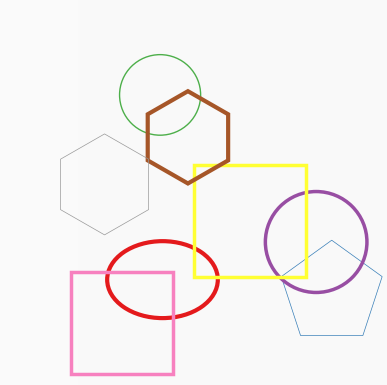[{"shape": "oval", "thickness": 3, "radius": 0.71, "center": [0.419, 0.274]}, {"shape": "pentagon", "thickness": 0.5, "radius": 0.68, "center": [0.856, 0.239]}, {"shape": "circle", "thickness": 1, "radius": 0.52, "center": [0.413, 0.753]}, {"shape": "circle", "thickness": 2.5, "radius": 0.66, "center": [0.816, 0.371]}, {"shape": "square", "thickness": 2.5, "radius": 0.73, "center": [0.645, 0.426]}, {"shape": "hexagon", "thickness": 3, "radius": 0.6, "center": [0.485, 0.643]}, {"shape": "square", "thickness": 2.5, "radius": 0.66, "center": [0.314, 0.161]}, {"shape": "hexagon", "thickness": 0.5, "radius": 0.66, "center": [0.27, 0.521]}]